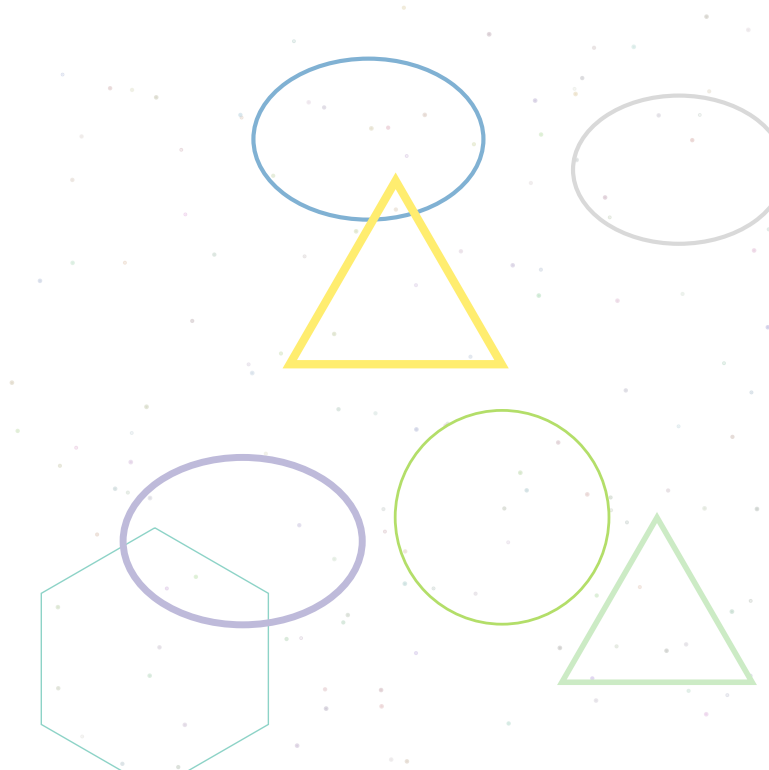[{"shape": "hexagon", "thickness": 0.5, "radius": 0.85, "center": [0.201, 0.144]}, {"shape": "oval", "thickness": 2.5, "radius": 0.78, "center": [0.315, 0.297]}, {"shape": "oval", "thickness": 1.5, "radius": 0.75, "center": [0.478, 0.819]}, {"shape": "circle", "thickness": 1, "radius": 0.69, "center": [0.652, 0.328]}, {"shape": "oval", "thickness": 1.5, "radius": 0.69, "center": [0.882, 0.78]}, {"shape": "triangle", "thickness": 2, "radius": 0.71, "center": [0.853, 0.185]}, {"shape": "triangle", "thickness": 3, "radius": 0.79, "center": [0.514, 0.606]}]